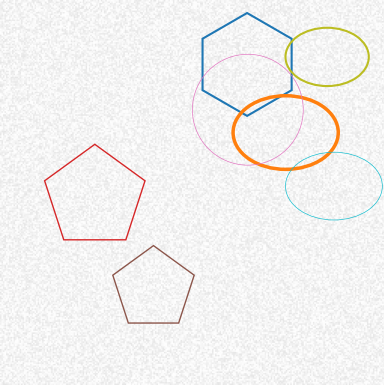[{"shape": "hexagon", "thickness": 1.5, "radius": 0.67, "center": [0.642, 0.833]}, {"shape": "oval", "thickness": 2.5, "radius": 0.68, "center": [0.742, 0.656]}, {"shape": "pentagon", "thickness": 1, "radius": 0.69, "center": [0.246, 0.488]}, {"shape": "pentagon", "thickness": 1, "radius": 0.56, "center": [0.399, 0.251]}, {"shape": "circle", "thickness": 0.5, "radius": 0.72, "center": [0.644, 0.715]}, {"shape": "oval", "thickness": 1.5, "radius": 0.54, "center": [0.85, 0.852]}, {"shape": "oval", "thickness": 0.5, "radius": 0.63, "center": [0.867, 0.517]}]